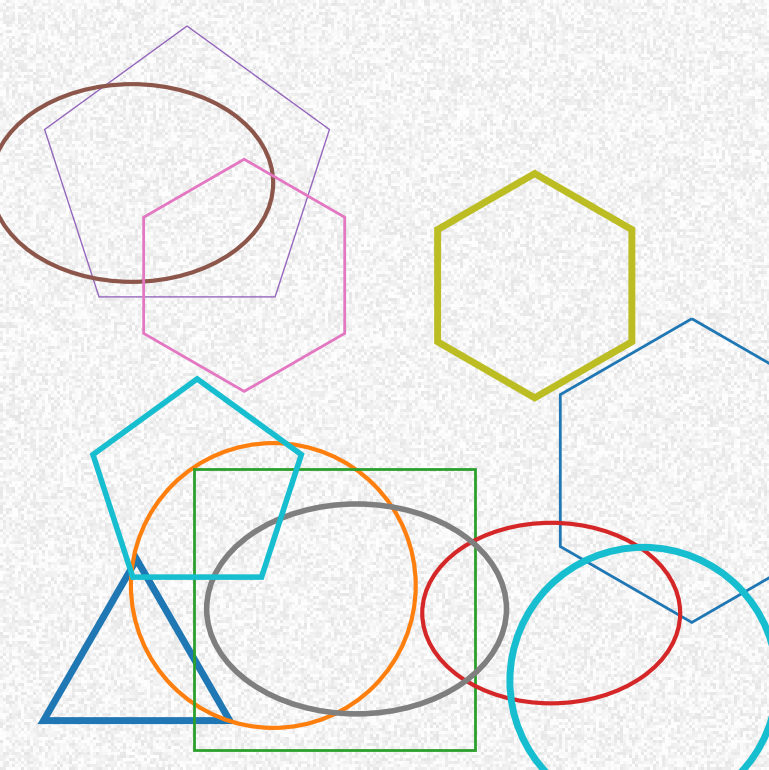[{"shape": "hexagon", "thickness": 1, "radius": 0.99, "center": [0.898, 0.389]}, {"shape": "triangle", "thickness": 2.5, "radius": 0.7, "center": [0.177, 0.134]}, {"shape": "circle", "thickness": 1.5, "radius": 0.92, "center": [0.355, 0.24]}, {"shape": "square", "thickness": 1, "radius": 0.91, "center": [0.434, 0.208]}, {"shape": "oval", "thickness": 1.5, "radius": 0.84, "center": [0.716, 0.204]}, {"shape": "pentagon", "thickness": 0.5, "radius": 0.97, "center": [0.243, 0.772]}, {"shape": "oval", "thickness": 1.5, "radius": 0.92, "center": [0.171, 0.762]}, {"shape": "hexagon", "thickness": 1, "radius": 0.75, "center": [0.317, 0.642]}, {"shape": "oval", "thickness": 2, "radius": 0.97, "center": [0.463, 0.209]}, {"shape": "hexagon", "thickness": 2.5, "radius": 0.73, "center": [0.694, 0.629]}, {"shape": "circle", "thickness": 2.5, "radius": 0.87, "center": [0.836, 0.116]}, {"shape": "pentagon", "thickness": 2, "radius": 0.71, "center": [0.256, 0.366]}]